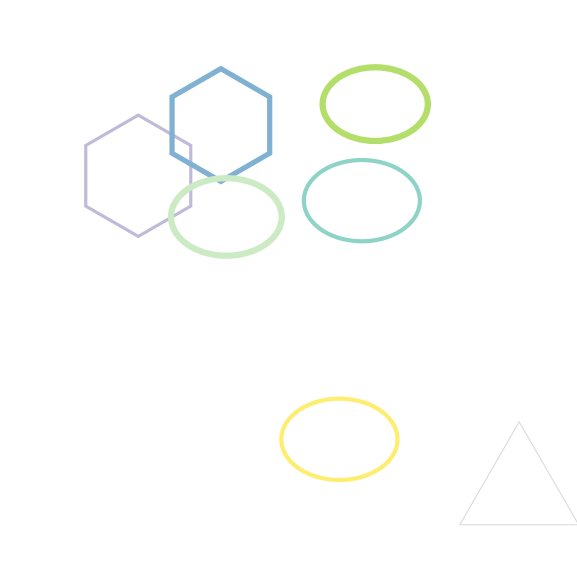[{"shape": "oval", "thickness": 2, "radius": 0.5, "center": [0.627, 0.652]}, {"shape": "hexagon", "thickness": 1.5, "radius": 0.52, "center": [0.239, 0.695]}, {"shape": "hexagon", "thickness": 2.5, "radius": 0.49, "center": [0.382, 0.783]}, {"shape": "oval", "thickness": 3, "radius": 0.46, "center": [0.65, 0.819]}, {"shape": "triangle", "thickness": 0.5, "radius": 0.59, "center": [0.899, 0.15]}, {"shape": "oval", "thickness": 3, "radius": 0.48, "center": [0.392, 0.623]}, {"shape": "oval", "thickness": 2, "radius": 0.5, "center": [0.588, 0.238]}]